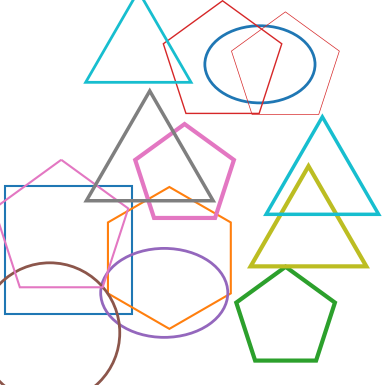[{"shape": "square", "thickness": 1.5, "radius": 0.83, "center": [0.178, 0.351]}, {"shape": "oval", "thickness": 2, "radius": 0.72, "center": [0.675, 0.833]}, {"shape": "hexagon", "thickness": 1.5, "radius": 0.92, "center": [0.44, 0.33]}, {"shape": "pentagon", "thickness": 3, "radius": 0.67, "center": [0.742, 0.172]}, {"shape": "pentagon", "thickness": 1, "radius": 0.81, "center": [0.578, 0.836]}, {"shape": "pentagon", "thickness": 0.5, "radius": 0.74, "center": [0.741, 0.822]}, {"shape": "oval", "thickness": 2, "radius": 0.83, "center": [0.427, 0.239]}, {"shape": "circle", "thickness": 2, "radius": 0.91, "center": [0.129, 0.136]}, {"shape": "pentagon", "thickness": 1.5, "radius": 0.92, "center": [0.159, 0.402]}, {"shape": "pentagon", "thickness": 3, "radius": 0.67, "center": [0.479, 0.543]}, {"shape": "triangle", "thickness": 2.5, "radius": 0.95, "center": [0.389, 0.574]}, {"shape": "triangle", "thickness": 3, "radius": 0.87, "center": [0.801, 0.395]}, {"shape": "triangle", "thickness": 2.5, "radius": 0.84, "center": [0.837, 0.528]}, {"shape": "triangle", "thickness": 2, "radius": 0.79, "center": [0.359, 0.865]}]